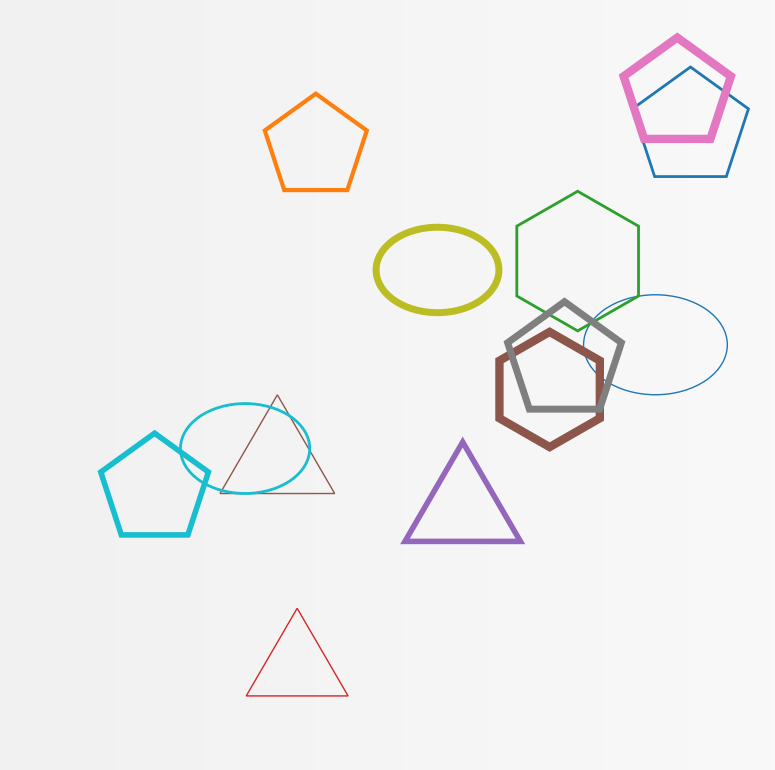[{"shape": "oval", "thickness": 0.5, "radius": 0.46, "center": [0.846, 0.552]}, {"shape": "pentagon", "thickness": 1, "radius": 0.39, "center": [0.891, 0.834]}, {"shape": "pentagon", "thickness": 1.5, "radius": 0.35, "center": [0.407, 0.809]}, {"shape": "hexagon", "thickness": 1, "radius": 0.45, "center": [0.745, 0.661]}, {"shape": "triangle", "thickness": 0.5, "radius": 0.38, "center": [0.383, 0.134]}, {"shape": "triangle", "thickness": 2, "radius": 0.43, "center": [0.597, 0.34]}, {"shape": "triangle", "thickness": 0.5, "radius": 0.43, "center": [0.358, 0.402]}, {"shape": "hexagon", "thickness": 3, "radius": 0.37, "center": [0.709, 0.494]}, {"shape": "pentagon", "thickness": 3, "radius": 0.36, "center": [0.874, 0.878]}, {"shape": "pentagon", "thickness": 2.5, "radius": 0.39, "center": [0.728, 0.531]}, {"shape": "oval", "thickness": 2.5, "radius": 0.4, "center": [0.565, 0.649]}, {"shape": "oval", "thickness": 1, "radius": 0.42, "center": [0.316, 0.417]}, {"shape": "pentagon", "thickness": 2, "radius": 0.37, "center": [0.199, 0.364]}]